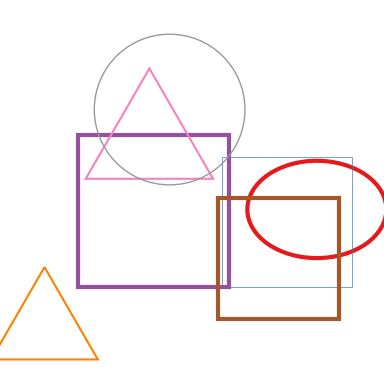[{"shape": "oval", "thickness": 3, "radius": 0.9, "center": [0.823, 0.456]}, {"shape": "square", "thickness": 0.5, "radius": 0.84, "center": [0.746, 0.424]}, {"shape": "square", "thickness": 3, "radius": 0.99, "center": [0.399, 0.452]}, {"shape": "triangle", "thickness": 1.5, "radius": 0.8, "center": [0.116, 0.146]}, {"shape": "square", "thickness": 3, "radius": 0.79, "center": [0.724, 0.329]}, {"shape": "triangle", "thickness": 1.5, "radius": 0.96, "center": [0.388, 0.631]}, {"shape": "circle", "thickness": 1, "radius": 0.98, "center": [0.441, 0.716]}]